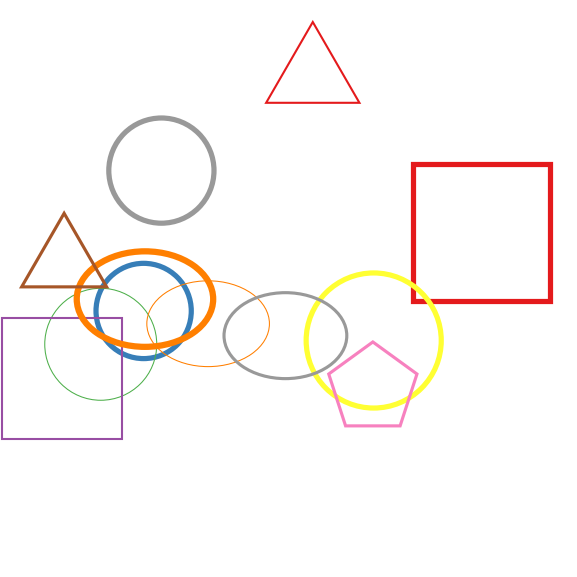[{"shape": "square", "thickness": 2.5, "radius": 0.59, "center": [0.834, 0.597]}, {"shape": "triangle", "thickness": 1, "radius": 0.47, "center": [0.542, 0.868]}, {"shape": "circle", "thickness": 2.5, "radius": 0.41, "center": [0.249, 0.461]}, {"shape": "circle", "thickness": 0.5, "radius": 0.48, "center": [0.174, 0.403]}, {"shape": "square", "thickness": 1, "radius": 0.52, "center": [0.107, 0.343]}, {"shape": "oval", "thickness": 0.5, "radius": 0.53, "center": [0.36, 0.439]}, {"shape": "oval", "thickness": 3, "radius": 0.59, "center": [0.251, 0.481]}, {"shape": "circle", "thickness": 2.5, "radius": 0.58, "center": [0.647, 0.41]}, {"shape": "triangle", "thickness": 1.5, "radius": 0.42, "center": [0.111, 0.545]}, {"shape": "pentagon", "thickness": 1.5, "radius": 0.4, "center": [0.646, 0.327]}, {"shape": "oval", "thickness": 1.5, "radius": 0.53, "center": [0.494, 0.418]}, {"shape": "circle", "thickness": 2.5, "radius": 0.46, "center": [0.279, 0.704]}]